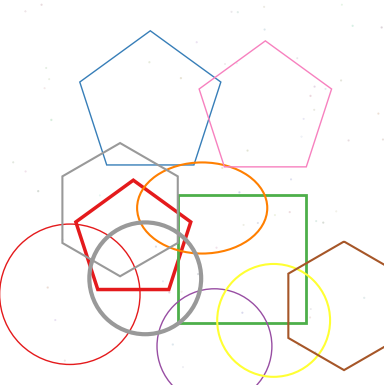[{"shape": "circle", "thickness": 1, "radius": 0.91, "center": [0.181, 0.236]}, {"shape": "pentagon", "thickness": 2.5, "radius": 0.78, "center": [0.346, 0.375]}, {"shape": "pentagon", "thickness": 1, "radius": 0.96, "center": [0.39, 0.727]}, {"shape": "square", "thickness": 2, "radius": 0.83, "center": [0.629, 0.328]}, {"shape": "circle", "thickness": 1, "radius": 0.75, "center": [0.557, 0.101]}, {"shape": "oval", "thickness": 1.5, "radius": 0.85, "center": [0.525, 0.46]}, {"shape": "circle", "thickness": 1.5, "radius": 0.73, "center": [0.711, 0.168]}, {"shape": "hexagon", "thickness": 1.5, "radius": 0.84, "center": [0.894, 0.206]}, {"shape": "pentagon", "thickness": 1, "radius": 0.9, "center": [0.689, 0.713]}, {"shape": "hexagon", "thickness": 1.5, "radius": 0.87, "center": [0.312, 0.455]}, {"shape": "circle", "thickness": 3, "radius": 0.73, "center": [0.377, 0.277]}]